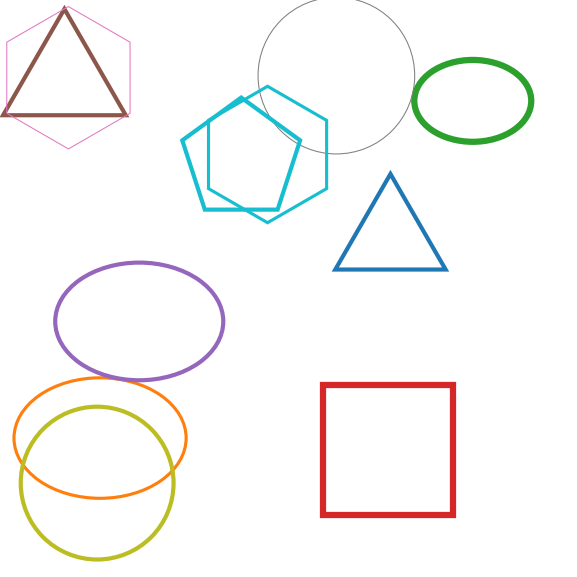[{"shape": "triangle", "thickness": 2, "radius": 0.55, "center": [0.676, 0.588]}, {"shape": "oval", "thickness": 1.5, "radius": 0.75, "center": [0.173, 0.241]}, {"shape": "oval", "thickness": 3, "radius": 0.51, "center": [0.819, 0.824]}, {"shape": "square", "thickness": 3, "radius": 0.56, "center": [0.671, 0.219]}, {"shape": "oval", "thickness": 2, "radius": 0.73, "center": [0.241, 0.443]}, {"shape": "triangle", "thickness": 2, "radius": 0.61, "center": [0.112, 0.861]}, {"shape": "hexagon", "thickness": 0.5, "radius": 0.62, "center": [0.118, 0.864]}, {"shape": "circle", "thickness": 0.5, "radius": 0.68, "center": [0.582, 0.868]}, {"shape": "circle", "thickness": 2, "radius": 0.66, "center": [0.168, 0.163]}, {"shape": "pentagon", "thickness": 2, "radius": 0.54, "center": [0.418, 0.723]}, {"shape": "hexagon", "thickness": 1.5, "radius": 0.59, "center": [0.463, 0.732]}]